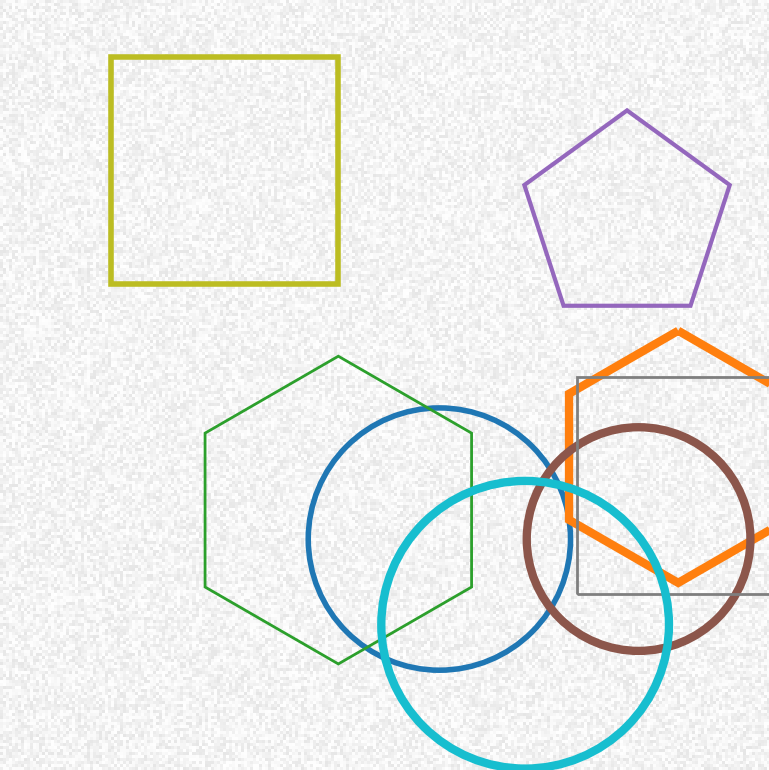[{"shape": "circle", "thickness": 2, "radius": 0.85, "center": [0.571, 0.3]}, {"shape": "hexagon", "thickness": 3, "radius": 0.82, "center": [0.881, 0.407]}, {"shape": "hexagon", "thickness": 1, "radius": 1.0, "center": [0.439, 0.338]}, {"shape": "pentagon", "thickness": 1.5, "radius": 0.7, "center": [0.814, 0.716]}, {"shape": "circle", "thickness": 3, "radius": 0.73, "center": [0.829, 0.3]}, {"shape": "square", "thickness": 1, "radius": 0.71, "center": [0.89, 0.37]}, {"shape": "square", "thickness": 2, "radius": 0.74, "center": [0.292, 0.778]}, {"shape": "circle", "thickness": 3, "radius": 0.93, "center": [0.682, 0.189]}]